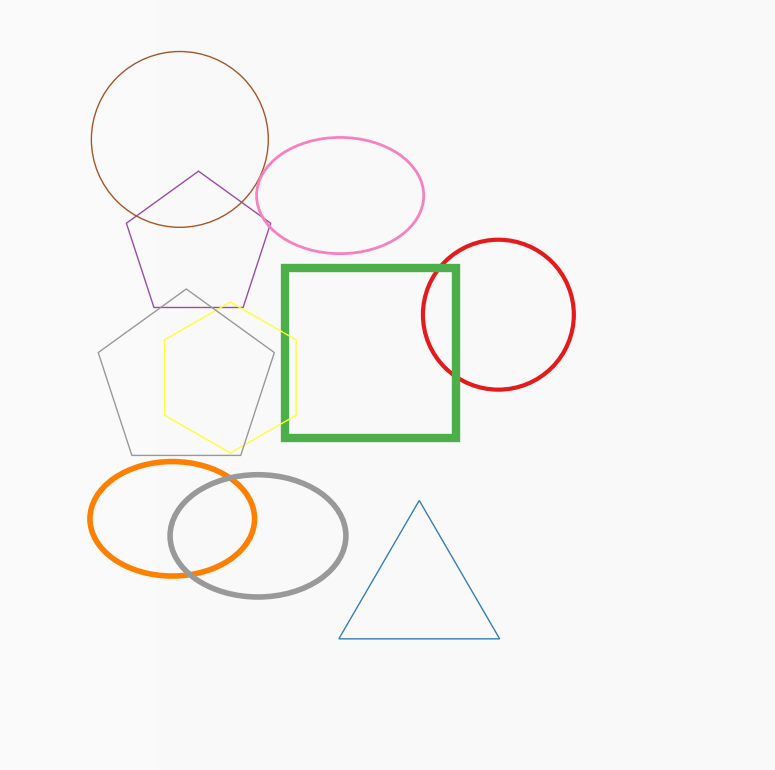[{"shape": "circle", "thickness": 1.5, "radius": 0.49, "center": [0.643, 0.591]}, {"shape": "triangle", "thickness": 0.5, "radius": 0.6, "center": [0.541, 0.23]}, {"shape": "square", "thickness": 3, "radius": 0.55, "center": [0.478, 0.542]}, {"shape": "pentagon", "thickness": 0.5, "radius": 0.49, "center": [0.256, 0.68]}, {"shape": "oval", "thickness": 2, "radius": 0.53, "center": [0.222, 0.326]}, {"shape": "hexagon", "thickness": 0.5, "radius": 0.49, "center": [0.297, 0.51]}, {"shape": "circle", "thickness": 0.5, "radius": 0.57, "center": [0.232, 0.819]}, {"shape": "oval", "thickness": 1, "radius": 0.54, "center": [0.439, 0.746]}, {"shape": "oval", "thickness": 2, "radius": 0.57, "center": [0.333, 0.304]}, {"shape": "pentagon", "thickness": 0.5, "radius": 0.6, "center": [0.24, 0.505]}]